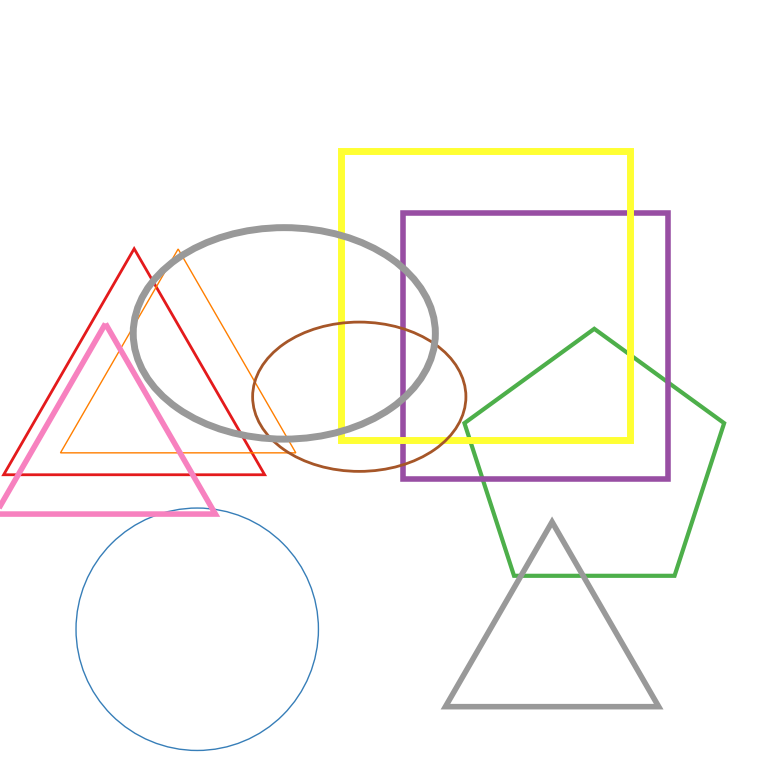[{"shape": "triangle", "thickness": 1, "radius": 0.98, "center": [0.174, 0.481]}, {"shape": "circle", "thickness": 0.5, "radius": 0.79, "center": [0.256, 0.183]}, {"shape": "pentagon", "thickness": 1.5, "radius": 0.89, "center": [0.772, 0.396]}, {"shape": "square", "thickness": 2, "radius": 0.86, "center": [0.696, 0.55]}, {"shape": "triangle", "thickness": 0.5, "radius": 0.88, "center": [0.231, 0.5]}, {"shape": "square", "thickness": 2.5, "radius": 0.94, "center": [0.631, 0.617]}, {"shape": "oval", "thickness": 1, "radius": 0.69, "center": [0.467, 0.485]}, {"shape": "triangle", "thickness": 2, "radius": 0.82, "center": [0.137, 0.415]}, {"shape": "oval", "thickness": 2.5, "radius": 0.98, "center": [0.369, 0.567]}, {"shape": "triangle", "thickness": 2, "radius": 0.8, "center": [0.717, 0.162]}]